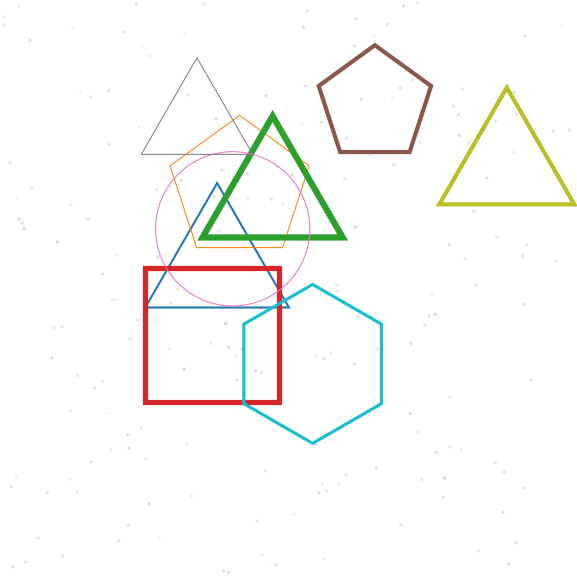[{"shape": "triangle", "thickness": 1, "radius": 0.72, "center": [0.376, 0.538]}, {"shape": "pentagon", "thickness": 0.5, "radius": 0.63, "center": [0.415, 0.673]}, {"shape": "triangle", "thickness": 3, "radius": 0.7, "center": [0.472, 0.658]}, {"shape": "square", "thickness": 2.5, "radius": 0.58, "center": [0.367, 0.419]}, {"shape": "pentagon", "thickness": 2, "radius": 0.51, "center": [0.649, 0.819]}, {"shape": "circle", "thickness": 0.5, "radius": 0.67, "center": [0.403, 0.603]}, {"shape": "triangle", "thickness": 0.5, "radius": 0.56, "center": [0.341, 0.788]}, {"shape": "triangle", "thickness": 2, "radius": 0.67, "center": [0.878, 0.713]}, {"shape": "hexagon", "thickness": 1.5, "radius": 0.69, "center": [0.541, 0.369]}]